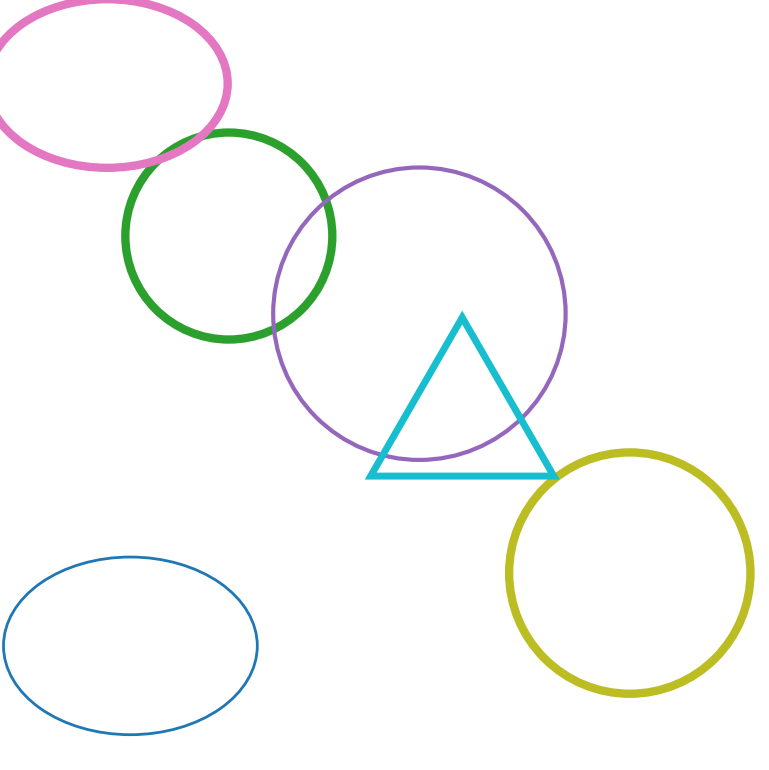[{"shape": "oval", "thickness": 1, "radius": 0.82, "center": [0.169, 0.161]}, {"shape": "circle", "thickness": 3, "radius": 0.67, "center": [0.297, 0.693]}, {"shape": "circle", "thickness": 1.5, "radius": 0.95, "center": [0.545, 0.593]}, {"shape": "oval", "thickness": 3, "radius": 0.78, "center": [0.139, 0.892]}, {"shape": "circle", "thickness": 3, "radius": 0.78, "center": [0.818, 0.256]}, {"shape": "triangle", "thickness": 2.5, "radius": 0.69, "center": [0.6, 0.45]}]